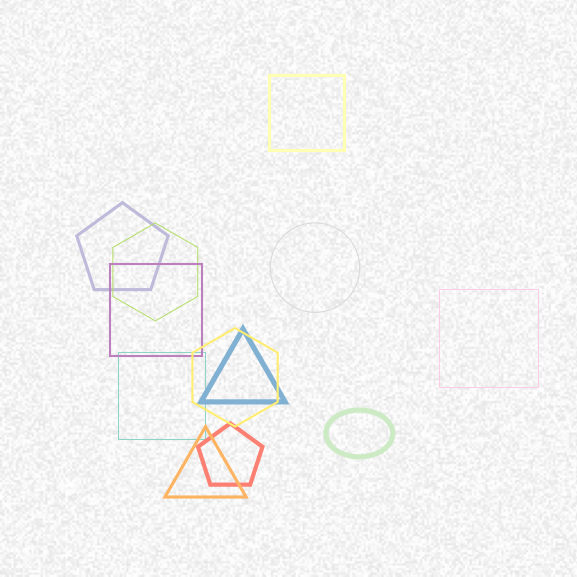[{"shape": "square", "thickness": 0.5, "radius": 0.38, "center": [0.28, 0.314]}, {"shape": "square", "thickness": 1.5, "radius": 0.32, "center": [0.53, 0.804]}, {"shape": "pentagon", "thickness": 1.5, "radius": 0.42, "center": [0.212, 0.565]}, {"shape": "pentagon", "thickness": 2, "radius": 0.29, "center": [0.399, 0.207]}, {"shape": "triangle", "thickness": 2.5, "radius": 0.42, "center": [0.421, 0.345]}, {"shape": "triangle", "thickness": 1.5, "radius": 0.41, "center": [0.356, 0.179]}, {"shape": "hexagon", "thickness": 0.5, "radius": 0.42, "center": [0.269, 0.528]}, {"shape": "square", "thickness": 0.5, "radius": 0.42, "center": [0.846, 0.414]}, {"shape": "circle", "thickness": 0.5, "radius": 0.39, "center": [0.545, 0.536]}, {"shape": "square", "thickness": 1, "radius": 0.4, "center": [0.27, 0.463]}, {"shape": "oval", "thickness": 2.5, "radius": 0.29, "center": [0.622, 0.249]}, {"shape": "hexagon", "thickness": 1, "radius": 0.43, "center": [0.407, 0.346]}]